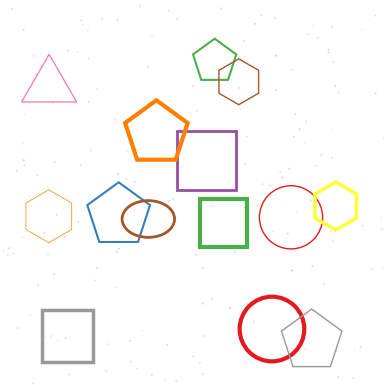[{"shape": "circle", "thickness": 3, "radius": 0.42, "center": [0.706, 0.145]}, {"shape": "circle", "thickness": 1, "radius": 0.41, "center": [0.756, 0.436]}, {"shape": "pentagon", "thickness": 1.5, "radius": 0.43, "center": [0.308, 0.441]}, {"shape": "pentagon", "thickness": 1.5, "radius": 0.3, "center": [0.558, 0.84]}, {"shape": "square", "thickness": 3, "radius": 0.31, "center": [0.581, 0.42]}, {"shape": "square", "thickness": 2, "radius": 0.38, "center": [0.536, 0.583]}, {"shape": "hexagon", "thickness": 0.5, "radius": 0.34, "center": [0.127, 0.438]}, {"shape": "pentagon", "thickness": 3, "radius": 0.43, "center": [0.406, 0.654]}, {"shape": "hexagon", "thickness": 2.5, "radius": 0.31, "center": [0.872, 0.465]}, {"shape": "hexagon", "thickness": 1, "radius": 0.3, "center": [0.62, 0.788]}, {"shape": "oval", "thickness": 2, "radius": 0.34, "center": [0.385, 0.431]}, {"shape": "triangle", "thickness": 1, "radius": 0.41, "center": [0.128, 0.776]}, {"shape": "square", "thickness": 2.5, "radius": 0.33, "center": [0.175, 0.128]}, {"shape": "pentagon", "thickness": 1, "radius": 0.41, "center": [0.81, 0.115]}]